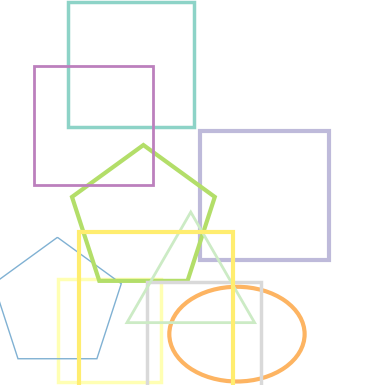[{"shape": "square", "thickness": 2.5, "radius": 0.82, "center": [0.339, 0.833]}, {"shape": "square", "thickness": 2.5, "radius": 0.67, "center": [0.285, 0.142]}, {"shape": "square", "thickness": 3, "radius": 0.84, "center": [0.687, 0.492]}, {"shape": "pentagon", "thickness": 1, "radius": 0.87, "center": [0.149, 0.209]}, {"shape": "oval", "thickness": 3, "radius": 0.88, "center": [0.615, 0.132]}, {"shape": "pentagon", "thickness": 3, "radius": 0.98, "center": [0.372, 0.428]}, {"shape": "square", "thickness": 2.5, "radius": 0.74, "center": [0.53, 0.121]}, {"shape": "square", "thickness": 2, "radius": 0.77, "center": [0.244, 0.674]}, {"shape": "triangle", "thickness": 2, "radius": 0.96, "center": [0.495, 0.258]}, {"shape": "square", "thickness": 3, "radius": 1.0, "center": [0.406, 0.197]}]